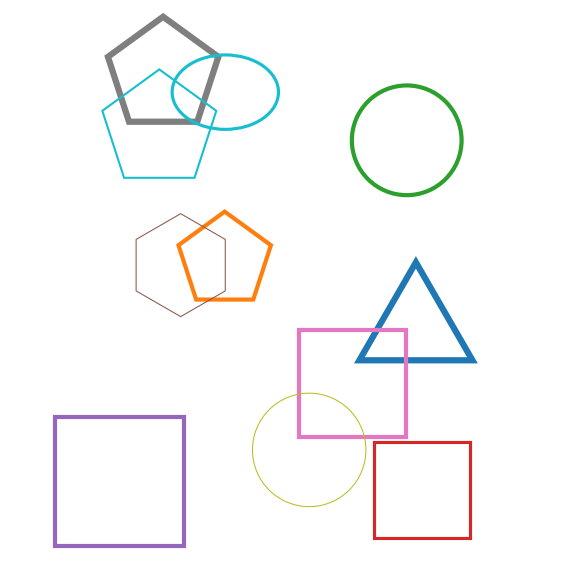[{"shape": "triangle", "thickness": 3, "radius": 0.57, "center": [0.72, 0.432]}, {"shape": "pentagon", "thickness": 2, "radius": 0.42, "center": [0.389, 0.548]}, {"shape": "circle", "thickness": 2, "radius": 0.48, "center": [0.704, 0.756]}, {"shape": "square", "thickness": 1.5, "radius": 0.42, "center": [0.73, 0.151]}, {"shape": "square", "thickness": 2, "radius": 0.56, "center": [0.207, 0.166]}, {"shape": "hexagon", "thickness": 0.5, "radius": 0.45, "center": [0.313, 0.54]}, {"shape": "square", "thickness": 2, "radius": 0.46, "center": [0.611, 0.335]}, {"shape": "pentagon", "thickness": 3, "radius": 0.5, "center": [0.282, 0.87]}, {"shape": "circle", "thickness": 0.5, "radius": 0.49, "center": [0.535, 0.22]}, {"shape": "oval", "thickness": 1.5, "radius": 0.46, "center": [0.39, 0.84]}, {"shape": "pentagon", "thickness": 1, "radius": 0.52, "center": [0.276, 0.775]}]